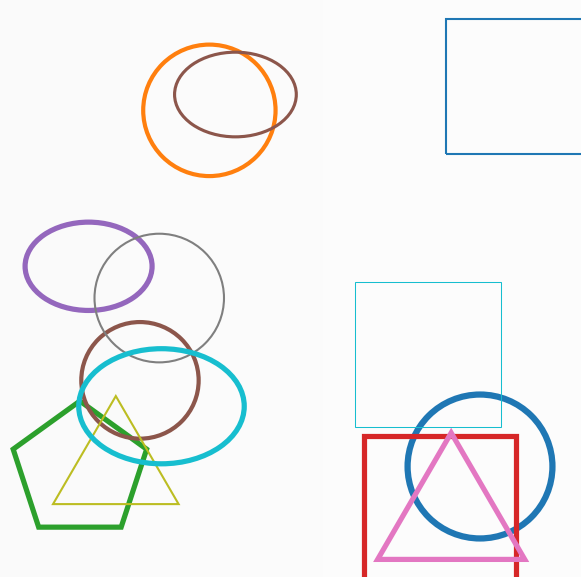[{"shape": "square", "thickness": 1, "radius": 0.58, "center": [0.885, 0.85]}, {"shape": "circle", "thickness": 3, "radius": 0.62, "center": [0.826, 0.191]}, {"shape": "circle", "thickness": 2, "radius": 0.57, "center": [0.36, 0.808]}, {"shape": "pentagon", "thickness": 2.5, "radius": 0.6, "center": [0.137, 0.184]}, {"shape": "square", "thickness": 2.5, "radius": 0.66, "center": [0.757, 0.113]}, {"shape": "oval", "thickness": 2.5, "radius": 0.55, "center": [0.152, 0.538]}, {"shape": "circle", "thickness": 2, "radius": 0.5, "center": [0.241, 0.34]}, {"shape": "oval", "thickness": 1.5, "radius": 0.52, "center": [0.405, 0.835]}, {"shape": "triangle", "thickness": 2.5, "radius": 0.73, "center": [0.776, 0.104]}, {"shape": "circle", "thickness": 1, "radius": 0.56, "center": [0.274, 0.483]}, {"shape": "triangle", "thickness": 1, "radius": 0.62, "center": [0.199, 0.189]}, {"shape": "oval", "thickness": 2.5, "radius": 0.71, "center": [0.278, 0.296]}, {"shape": "square", "thickness": 0.5, "radius": 0.63, "center": [0.737, 0.386]}]